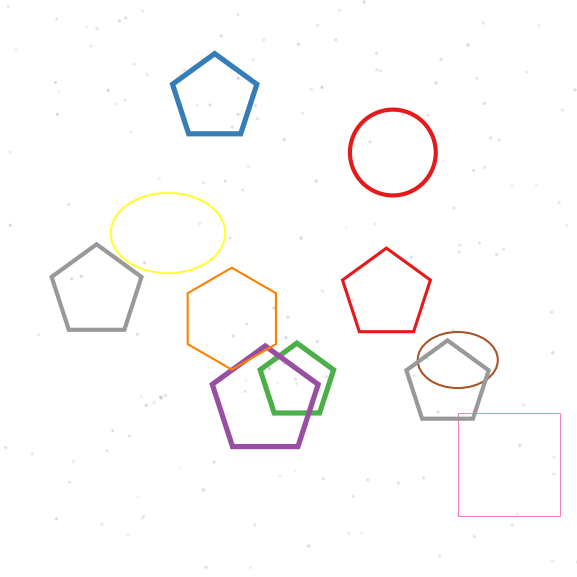[{"shape": "circle", "thickness": 2, "radius": 0.37, "center": [0.68, 0.735]}, {"shape": "pentagon", "thickness": 1.5, "radius": 0.4, "center": [0.669, 0.489]}, {"shape": "pentagon", "thickness": 2.5, "radius": 0.38, "center": [0.372, 0.83]}, {"shape": "pentagon", "thickness": 2.5, "radius": 0.33, "center": [0.514, 0.338]}, {"shape": "pentagon", "thickness": 2.5, "radius": 0.48, "center": [0.459, 0.304]}, {"shape": "hexagon", "thickness": 1, "radius": 0.44, "center": [0.401, 0.447]}, {"shape": "oval", "thickness": 1, "radius": 0.5, "center": [0.291, 0.596]}, {"shape": "oval", "thickness": 1, "radius": 0.35, "center": [0.793, 0.376]}, {"shape": "square", "thickness": 0.5, "radius": 0.44, "center": [0.882, 0.195]}, {"shape": "pentagon", "thickness": 2, "radius": 0.37, "center": [0.775, 0.335]}, {"shape": "pentagon", "thickness": 2, "radius": 0.41, "center": [0.167, 0.494]}]